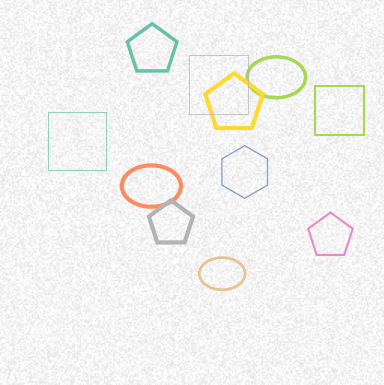[{"shape": "pentagon", "thickness": 2.5, "radius": 0.34, "center": [0.395, 0.871]}, {"shape": "square", "thickness": 0.5, "radius": 0.38, "center": [0.201, 0.634]}, {"shape": "oval", "thickness": 3, "radius": 0.38, "center": [0.393, 0.517]}, {"shape": "hexagon", "thickness": 1, "radius": 0.34, "center": [0.636, 0.553]}, {"shape": "pentagon", "thickness": 1.5, "radius": 0.3, "center": [0.858, 0.387]}, {"shape": "square", "thickness": 1.5, "radius": 0.32, "center": [0.881, 0.714]}, {"shape": "oval", "thickness": 2.5, "radius": 0.38, "center": [0.718, 0.799]}, {"shape": "pentagon", "thickness": 3, "radius": 0.39, "center": [0.608, 0.731]}, {"shape": "oval", "thickness": 2, "radius": 0.3, "center": [0.577, 0.289]}, {"shape": "pentagon", "thickness": 3, "radius": 0.3, "center": [0.444, 0.419]}, {"shape": "square", "thickness": 0.5, "radius": 0.39, "center": [0.568, 0.781]}]